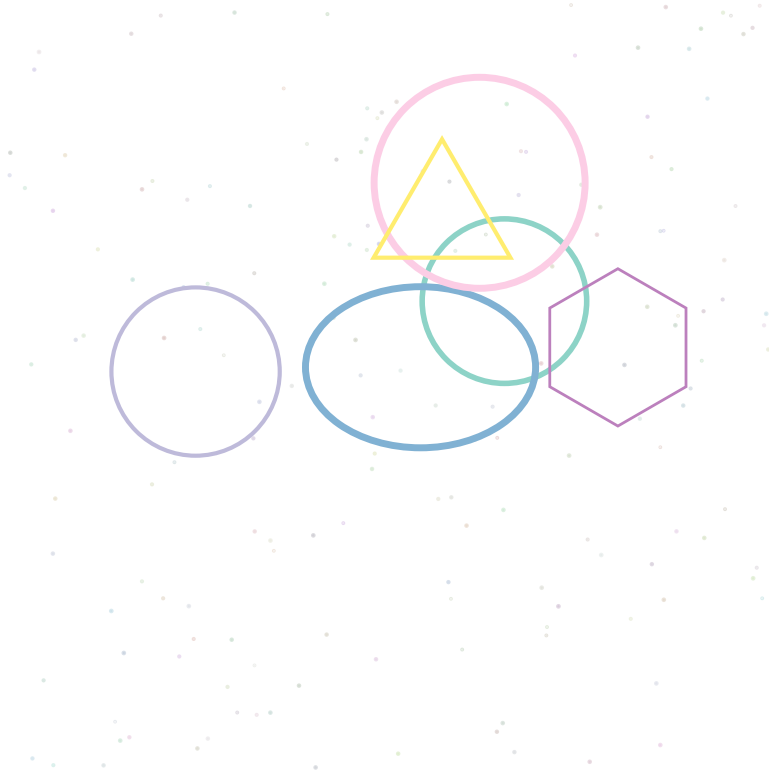[{"shape": "circle", "thickness": 2, "radius": 0.53, "center": [0.655, 0.609]}, {"shape": "circle", "thickness": 1.5, "radius": 0.55, "center": [0.254, 0.517]}, {"shape": "oval", "thickness": 2.5, "radius": 0.75, "center": [0.546, 0.523]}, {"shape": "circle", "thickness": 2.5, "radius": 0.69, "center": [0.623, 0.763]}, {"shape": "hexagon", "thickness": 1, "radius": 0.51, "center": [0.802, 0.549]}, {"shape": "triangle", "thickness": 1.5, "radius": 0.51, "center": [0.574, 0.717]}]